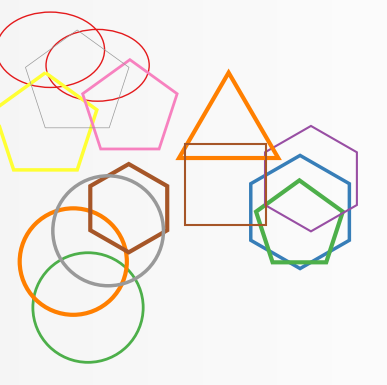[{"shape": "oval", "thickness": 1, "radius": 0.7, "center": [0.13, 0.871]}, {"shape": "oval", "thickness": 1, "radius": 0.67, "center": [0.252, 0.83]}, {"shape": "hexagon", "thickness": 2.5, "radius": 0.73, "center": [0.774, 0.449]}, {"shape": "pentagon", "thickness": 3, "radius": 0.59, "center": [0.773, 0.414]}, {"shape": "circle", "thickness": 2, "radius": 0.71, "center": [0.227, 0.201]}, {"shape": "hexagon", "thickness": 1.5, "radius": 0.68, "center": [0.802, 0.536]}, {"shape": "circle", "thickness": 3, "radius": 0.69, "center": [0.189, 0.321]}, {"shape": "triangle", "thickness": 3, "radius": 0.74, "center": [0.59, 0.663]}, {"shape": "pentagon", "thickness": 2.5, "radius": 0.7, "center": [0.117, 0.672]}, {"shape": "square", "thickness": 1.5, "radius": 0.52, "center": [0.582, 0.52]}, {"shape": "hexagon", "thickness": 3, "radius": 0.57, "center": [0.332, 0.459]}, {"shape": "pentagon", "thickness": 2, "radius": 0.64, "center": [0.335, 0.717]}, {"shape": "pentagon", "thickness": 0.5, "radius": 0.7, "center": [0.199, 0.782]}, {"shape": "circle", "thickness": 2.5, "radius": 0.71, "center": [0.279, 0.401]}]